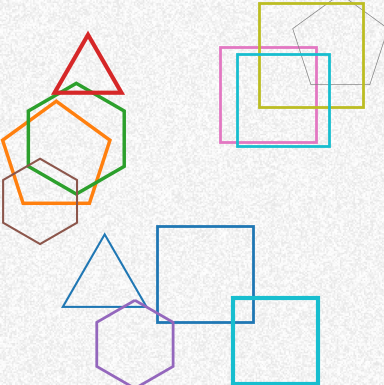[{"shape": "square", "thickness": 2, "radius": 0.62, "center": [0.533, 0.289]}, {"shape": "triangle", "thickness": 1.5, "radius": 0.63, "center": [0.272, 0.266]}, {"shape": "pentagon", "thickness": 2.5, "radius": 0.73, "center": [0.146, 0.591]}, {"shape": "hexagon", "thickness": 2.5, "radius": 0.72, "center": [0.198, 0.64]}, {"shape": "triangle", "thickness": 3, "radius": 0.5, "center": [0.229, 0.809]}, {"shape": "hexagon", "thickness": 2, "radius": 0.57, "center": [0.35, 0.106]}, {"shape": "hexagon", "thickness": 1.5, "radius": 0.55, "center": [0.104, 0.477]}, {"shape": "square", "thickness": 2, "radius": 0.62, "center": [0.695, 0.755]}, {"shape": "pentagon", "thickness": 0.5, "radius": 0.65, "center": [0.884, 0.885]}, {"shape": "square", "thickness": 2, "radius": 0.67, "center": [0.808, 0.857]}, {"shape": "square", "thickness": 3, "radius": 0.56, "center": [0.716, 0.114]}, {"shape": "square", "thickness": 2, "radius": 0.6, "center": [0.735, 0.739]}]